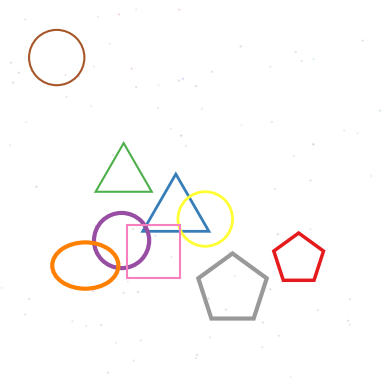[{"shape": "pentagon", "thickness": 2.5, "radius": 0.34, "center": [0.776, 0.327]}, {"shape": "triangle", "thickness": 2, "radius": 0.5, "center": [0.457, 0.449]}, {"shape": "triangle", "thickness": 1.5, "radius": 0.42, "center": [0.321, 0.544]}, {"shape": "circle", "thickness": 3, "radius": 0.36, "center": [0.316, 0.375]}, {"shape": "oval", "thickness": 3, "radius": 0.43, "center": [0.222, 0.31]}, {"shape": "circle", "thickness": 2, "radius": 0.35, "center": [0.533, 0.431]}, {"shape": "circle", "thickness": 1.5, "radius": 0.36, "center": [0.147, 0.851]}, {"shape": "square", "thickness": 1.5, "radius": 0.35, "center": [0.399, 0.347]}, {"shape": "pentagon", "thickness": 3, "radius": 0.47, "center": [0.604, 0.248]}]